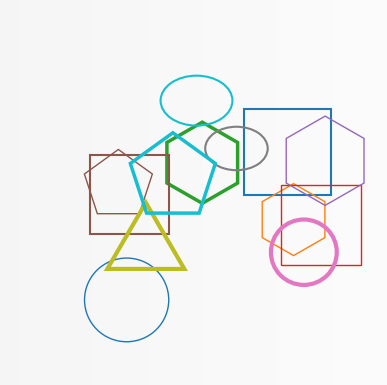[{"shape": "circle", "thickness": 1, "radius": 0.54, "center": [0.327, 0.221]}, {"shape": "square", "thickness": 1.5, "radius": 0.56, "center": [0.742, 0.605]}, {"shape": "hexagon", "thickness": 1, "radius": 0.47, "center": [0.758, 0.43]}, {"shape": "hexagon", "thickness": 2.5, "radius": 0.53, "center": [0.522, 0.577]}, {"shape": "square", "thickness": 1, "radius": 0.52, "center": [0.828, 0.415]}, {"shape": "hexagon", "thickness": 1, "radius": 0.58, "center": [0.839, 0.582]}, {"shape": "square", "thickness": 1.5, "radius": 0.51, "center": [0.335, 0.495]}, {"shape": "pentagon", "thickness": 1, "radius": 0.46, "center": [0.305, 0.52]}, {"shape": "circle", "thickness": 3, "radius": 0.42, "center": [0.784, 0.345]}, {"shape": "oval", "thickness": 1.5, "radius": 0.4, "center": [0.61, 0.614]}, {"shape": "triangle", "thickness": 3, "radius": 0.57, "center": [0.376, 0.359]}, {"shape": "pentagon", "thickness": 2.5, "radius": 0.58, "center": [0.446, 0.54]}, {"shape": "oval", "thickness": 1.5, "radius": 0.46, "center": [0.507, 0.739]}]